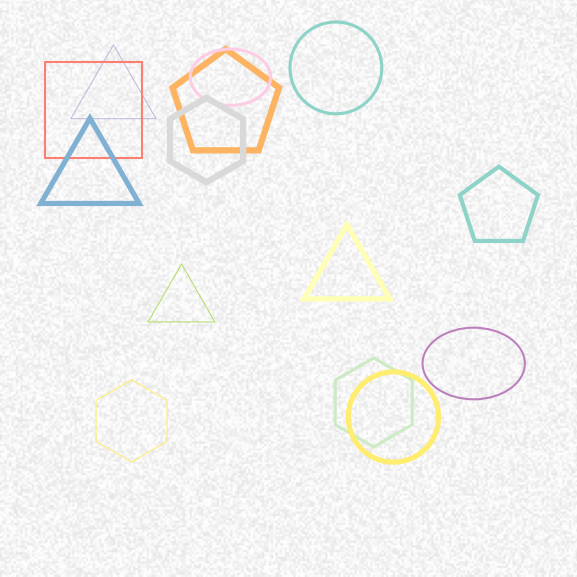[{"shape": "pentagon", "thickness": 2, "radius": 0.36, "center": [0.864, 0.639]}, {"shape": "circle", "thickness": 1.5, "radius": 0.4, "center": [0.582, 0.882]}, {"shape": "triangle", "thickness": 2.5, "radius": 0.43, "center": [0.601, 0.525]}, {"shape": "triangle", "thickness": 0.5, "radius": 0.43, "center": [0.196, 0.836]}, {"shape": "square", "thickness": 1, "radius": 0.42, "center": [0.162, 0.808]}, {"shape": "triangle", "thickness": 2.5, "radius": 0.49, "center": [0.156, 0.696]}, {"shape": "pentagon", "thickness": 3, "radius": 0.48, "center": [0.391, 0.817]}, {"shape": "triangle", "thickness": 0.5, "radius": 0.33, "center": [0.314, 0.475]}, {"shape": "oval", "thickness": 1.5, "radius": 0.35, "center": [0.399, 0.865]}, {"shape": "hexagon", "thickness": 3, "radius": 0.37, "center": [0.358, 0.757]}, {"shape": "oval", "thickness": 1, "radius": 0.44, "center": [0.82, 0.37]}, {"shape": "hexagon", "thickness": 1.5, "radius": 0.38, "center": [0.647, 0.302]}, {"shape": "circle", "thickness": 2.5, "radius": 0.39, "center": [0.681, 0.277]}, {"shape": "hexagon", "thickness": 0.5, "radius": 0.36, "center": [0.228, 0.27]}]